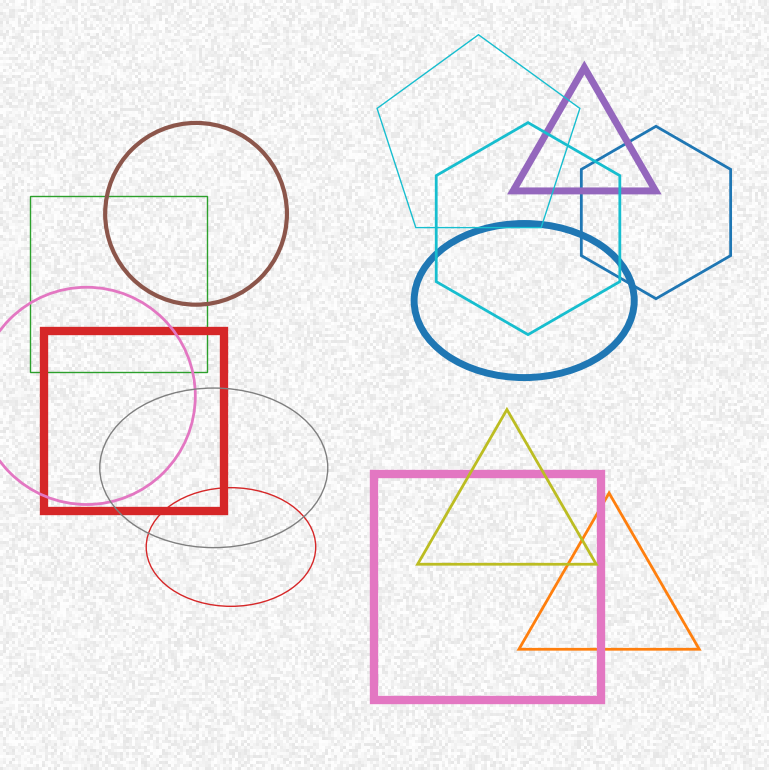[{"shape": "oval", "thickness": 2.5, "radius": 0.71, "center": [0.681, 0.61]}, {"shape": "hexagon", "thickness": 1, "radius": 0.56, "center": [0.852, 0.724]}, {"shape": "triangle", "thickness": 1, "radius": 0.68, "center": [0.791, 0.224]}, {"shape": "square", "thickness": 0.5, "radius": 0.57, "center": [0.154, 0.631]}, {"shape": "square", "thickness": 3, "radius": 0.58, "center": [0.174, 0.453]}, {"shape": "oval", "thickness": 0.5, "radius": 0.55, "center": [0.3, 0.29]}, {"shape": "triangle", "thickness": 2.5, "radius": 0.53, "center": [0.759, 0.805]}, {"shape": "circle", "thickness": 1.5, "radius": 0.59, "center": [0.255, 0.722]}, {"shape": "circle", "thickness": 1, "radius": 0.71, "center": [0.113, 0.486]}, {"shape": "square", "thickness": 3, "radius": 0.74, "center": [0.633, 0.238]}, {"shape": "oval", "thickness": 0.5, "radius": 0.74, "center": [0.278, 0.392]}, {"shape": "triangle", "thickness": 1, "radius": 0.67, "center": [0.658, 0.334]}, {"shape": "hexagon", "thickness": 1, "radius": 0.69, "center": [0.686, 0.703]}, {"shape": "pentagon", "thickness": 0.5, "radius": 0.69, "center": [0.621, 0.816]}]